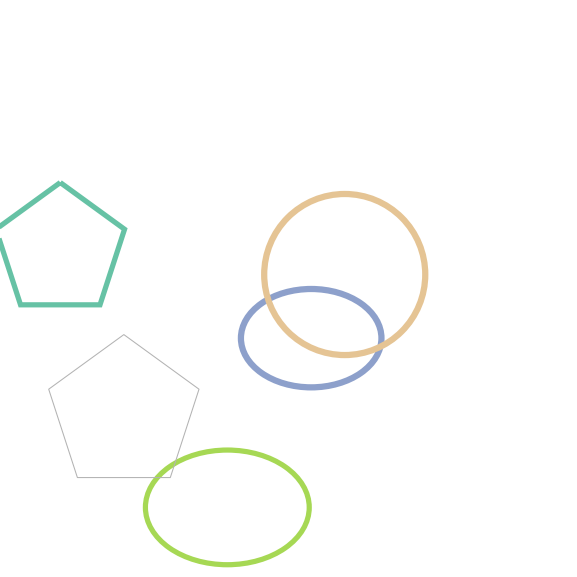[{"shape": "pentagon", "thickness": 2.5, "radius": 0.59, "center": [0.104, 0.566]}, {"shape": "oval", "thickness": 3, "radius": 0.61, "center": [0.539, 0.414]}, {"shape": "oval", "thickness": 2.5, "radius": 0.71, "center": [0.394, 0.121]}, {"shape": "circle", "thickness": 3, "radius": 0.7, "center": [0.597, 0.524]}, {"shape": "pentagon", "thickness": 0.5, "radius": 0.68, "center": [0.214, 0.283]}]